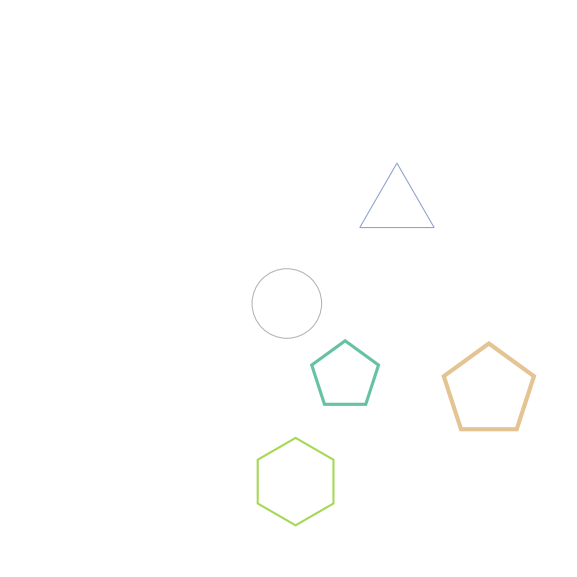[{"shape": "pentagon", "thickness": 1.5, "radius": 0.3, "center": [0.598, 0.348]}, {"shape": "triangle", "thickness": 0.5, "radius": 0.37, "center": [0.687, 0.642]}, {"shape": "hexagon", "thickness": 1, "radius": 0.38, "center": [0.512, 0.165]}, {"shape": "pentagon", "thickness": 2, "radius": 0.41, "center": [0.847, 0.322]}, {"shape": "circle", "thickness": 0.5, "radius": 0.3, "center": [0.497, 0.474]}]